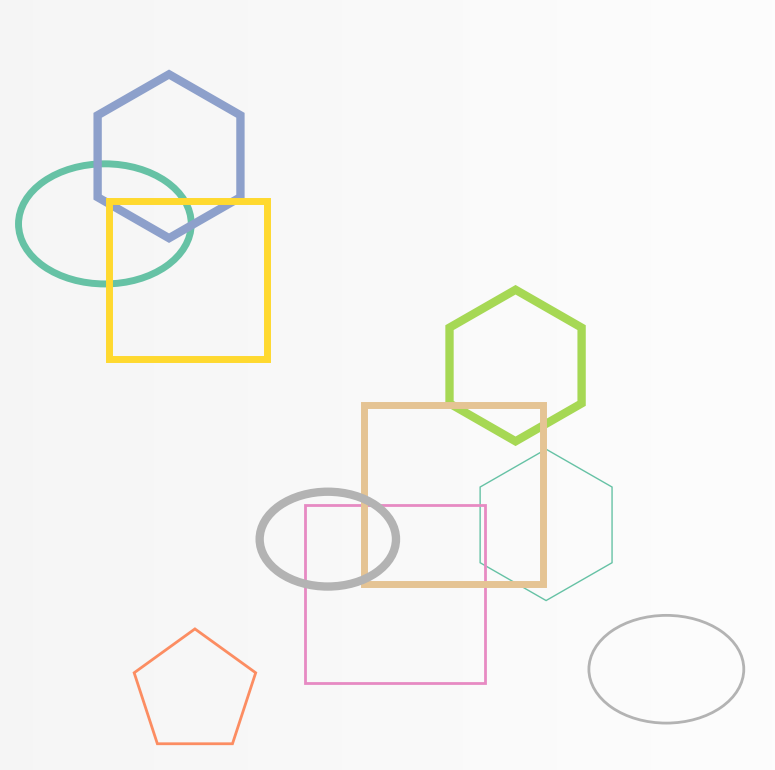[{"shape": "hexagon", "thickness": 0.5, "radius": 0.49, "center": [0.705, 0.318]}, {"shape": "oval", "thickness": 2.5, "radius": 0.56, "center": [0.135, 0.709]}, {"shape": "pentagon", "thickness": 1, "radius": 0.41, "center": [0.252, 0.101]}, {"shape": "hexagon", "thickness": 3, "radius": 0.53, "center": [0.218, 0.797]}, {"shape": "square", "thickness": 1, "radius": 0.58, "center": [0.51, 0.228]}, {"shape": "hexagon", "thickness": 3, "radius": 0.49, "center": [0.665, 0.525]}, {"shape": "square", "thickness": 2.5, "radius": 0.51, "center": [0.243, 0.637]}, {"shape": "square", "thickness": 2.5, "radius": 0.58, "center": [0.585, 0.358]}, {"shape": "oval", "thickness": 3, "radius": 0.44, "center": [0.423, 0.3]}, {"shape": "oval", "thickness": 1, "radius": 0.5, "center": [0.86, 0.131]}]